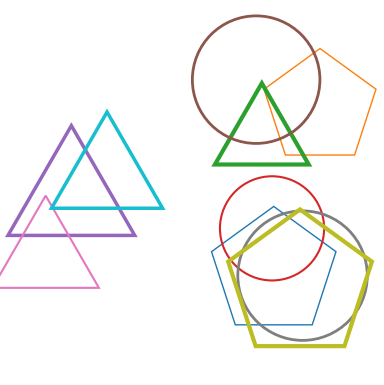[{"shape": "pentagon", "thickness": 1, "radius": 0.85, "center": [0.711, 0.294]}, {"shape": "pentagon", "thickness": 1, "radius": 0.76, "center": [0.831, 0.721]}, {"shape": "triangle", "thickness": 3, "radius": 0.7, "center": [0.68, 0.643]}, {"shape": "circle", "thickness": 1.5, "radius": 0.68, "center": [0.707, 0.407]}, {"shape": "triangle", "thickness": 2.5, "radius": 0.95, "center": [0.185, 0.484]}, {"shape": "circle", "thickness": 2, "radius": 0.83, "center": [0.665, 0.793]}, {"shape": "triangle", "thickness": 1.5, "radius": 0.8, "center": [0.119, 0.332]}, {"shape": "circle", "thickness": 2, "radius": 0.84, "center": [0.786, 0.284]}, {"shape": "pentagon", "thickness": 3, "radius": 0.98, "center": [0.779, 0.26]}, {"shape": "triangle", "thickness": 2.5, "radius": 0.83, "center": [0.278, 0.542]}]